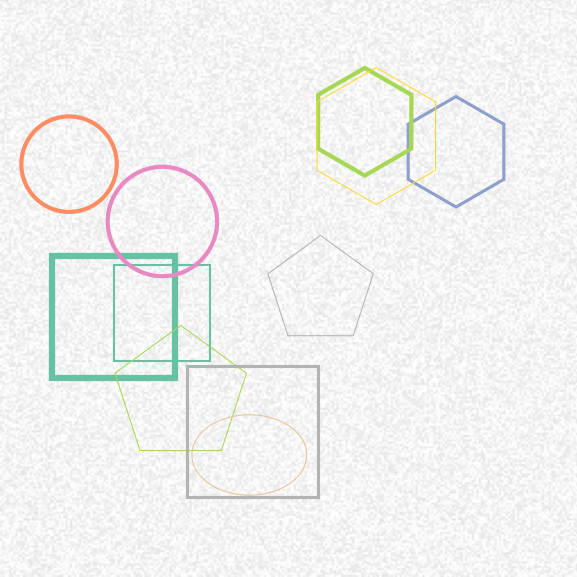[{"shape": "square", "thickness": 1, "radius": 0.42, "center": [0.281, 0.457]}, {"shape": "square", "thickness": 3, "radius": 0.53, "center": [0.197, 0.45]}, {"shape": "circle", "thickness": 2, "radius": 0.41, "center": [0.12, 0.715]}, {"shape": "hexagon", "thickness": 1.5, "radius": 0.48, "center": [0.79, 0.736]}, {"shape": "circle", "thickness": 2, "radius": 0.47, "center": [0.281, 0.616]}, {"shape": "hexagon", "thickness": 2, "radius": 0.47, "center": [0.632, 0.788]}, {"shape": "pentagon", "thickness": 0.5, "radius": 0.6, "center": [0.313, 0.316]}, {"shape": "hexagon", "thickness": 0.5, "radius": 0.59, "center": [0.652, 0.764]}, {"shape": "oval", "thickness": 0.5, "radius": 0.5, "center": [0.432, 0.211]}, {"shape": "square", "thickness": 1.5, "radius": 0.57, "center": [0.438, 0.252]}, {"shape": "pentagon", "thickness": 0.5, "radius": 0.48, "center": [0.555, 0.495]}]